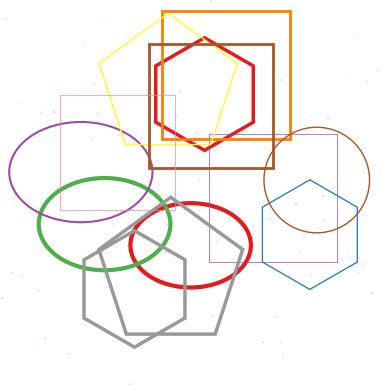[{"shape": "oval", "thickness": 3, "radius": 0.78, "center": [0.495, 0.363]}, {"shape": "hexagon", "thickness": 2.5, "radius": 0.73, "center": [0.531, 0.756]}, {"shape": "hexagon", "thickness": 1, "radius": 0.71, "center": [0.805, 0.391]}, {"shape": "oval", "thickness": 3, "radius": 0.86, "center": [0.272, 0.418]}, {"shape": "oval", "thickness": 1.5, "radius": 0.93, "center": [0.21, 0.553]}, {"shape": "square", "thickness": 0.5, "radius": 0.83, "center": [0.708, 0.486]}, {"shape": "square", "thickness": 2, "radius": 0.83, "center": [0.588, 0.805]}, {"shape": "pentagon", "thickness": 1, "radius": 0.94, "center": [0.437, 0.777]}, {"shape": "circle", "thickness": 1, "radius": 0.69, "center": [0.823, 0.532]}, {"shape": "square", "thickness": 2, "radius": 0.81, "center": [0.547, 0.726]}, {"shape": "square", "thickness": 0.5, "radius": 0.75, "center": [0.305, 0.604]}, {"shape": "pentagon", "thickness": 2.5, "radius": 0.98, "center": [0.444, 0.291]}, {"shape": "hexagon", "thickness": 2.5, "radius": 0.76, "center": [0.349, 0.25]}]